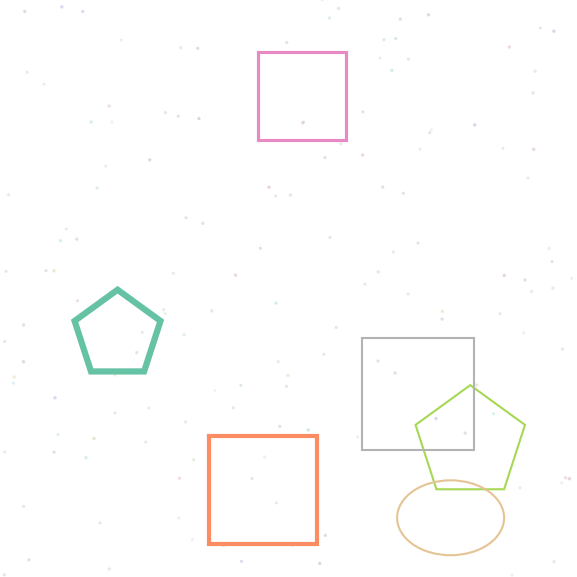[{"shape": "pentagon", "thickness": 3, "radius": 0.39, "center": [0.204, 0.419]}, {"shape": "square", "thickness": 2, "radius": 0.47, "center": [0.456, 0.151]}, {"shape": "square", "thickness": 1.5, "radius": 0.38, "center": [0.522, 0.834]}, {"shape": "pentagon", "thickness": 1, "radius": 0.5, "center": [0.814, 0.233]}, {"shape": "oval", "thickness": 1, "radius": 0.46, "center": [0.78, 0.103]}, {"shape": "square", "thickness": 1, "radius": 0.48, "center": [0.724, 0.317]}]